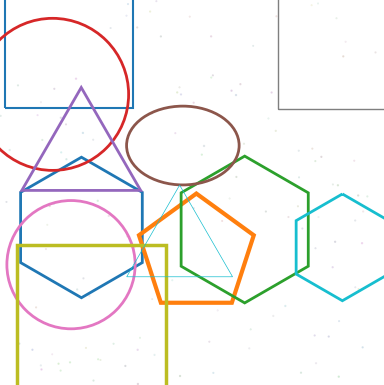[{"shape": "hexagon", "thickness": 2, "radius": 0.91, "center": [0.212, 0.409]}, {"shape": "square", "thickness": 1.5, "radius": 0.83, "center": [0.178, 0.885]}, {"shape": "pentagon", "thickness": 3, "radius": 0.78, "center": [0.51, 0.34]}, {"shape": "hexagon", "thickness": 2, "radius": 0.95, "center": [0.636, 0.404]}, {"shape": "circle", "thickness": 2, "radius": 0.99, "center": [0.137, 0.755]}, {"shape": "triangle", "thickness": 2, "radius": 0.89, "center": [0.211, 0.595]}, {"shape": "oval", "thickness": 2, "radius": 0.73, "center": [0.475, 0.622]}, {"shape": "circle", "thickness": 2, "radius": 0.83, "center": [0.184, 0.313]}, {"shape": "square", "thickness": 1, "radius": 0.87, "center": [0.897, 0.891]}, {"shape": "square", "thickness": 2.5, "radius": 0.97, "center": [0.237, 0.17]}, {"shape": "triangle", "thickness": 0.5, "radius": 0.79, "center": [0.467, 0.36]}, {"shape": "hexagon", "thickness": 2, "radius": 0.69, "center": [0.889, 0.358]}]